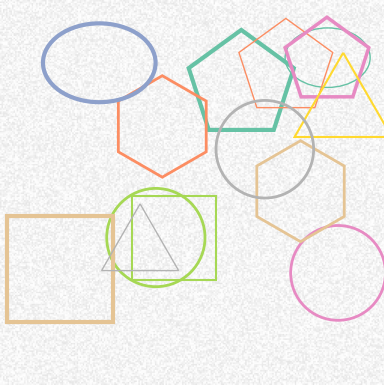[{"shape": "pentagon", "thickness": 3, "radius": 0.72, "center": [0.627, 0.779]}, {"shape": "oval", "thickness": 1, "radius": 0.55, "center": [0.851, 0.85]}, {"shape": "hexagon", "thickness": 2, "radius": 0.66, "center": [0.421, 0.672]}, {"shape": "pentagon", "thickness": 1, "radius": 0.64, "center": [0.742, 0.824]}, {"shape": "oval", "thickness": 3, "radius": 0.73, "center": [0.258, 0.837]}, {"shape": "pentagon", "thickness": 2.5, "radius": 0.57, "center": [0.849, 0.841]}, {"shape": "circle", "thickness": 2, "radius": 0.62, "center": [0.878, 0.291]}, {"shape": "circle", "thickness": 2, "radius": 0.64, "center": [0.405, 0.383]}, {"shape": "square", "thickness": 1.5, "radius": 0.55, "center": [0.452, 0.383]}, {"shape": "triangle", "thickness": 1.5, "radius": 0.73, "center": [0.891, 0.717]}, {"shape": "square", "thickness": 3, "radius": 0.69, "center": [0.155, 0.301]}, {"shape": "hexagon", "thickness": 2, "radius": 0.66, "center": [0.781, 0.503]}, {"shape": "circle", "thickness": 2, "radius": 0.63, "center": [0.688, 0.612]}, {"shape": "triangle", "thickness": 1, "radius": 0.58, "center": [0.364, 0.355]}]